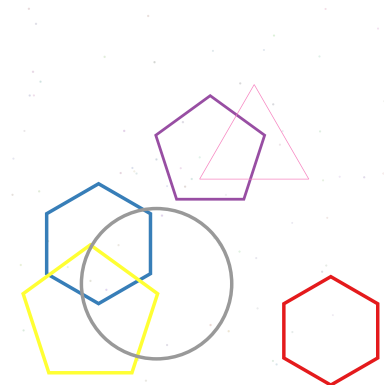[{"shape": "hexagon", "thickness": 2.5, "radius": 0.7, "center": [0.859, 0.141]}, {"shape": "hexagon", "thickness": 2.5, "radius": 0.78, "center": [0.256, 0.367]}, {"shape": "pentagon", "thickness": 2, "radius": 0.74, "center": [0.546, 0.603]}, {"shape": "pentagon", "thickness": 2.5, "radius": 0.92, "center": [0.235, 0.18]}, {"shape": "triangle", "thickness": 0.5, "radius": 0.82, "center": [0.66, 0.617]}, {"shape": "circle", "thickness": 2.5, "radius": 0.98, "center": [0.407, 0.263]}]